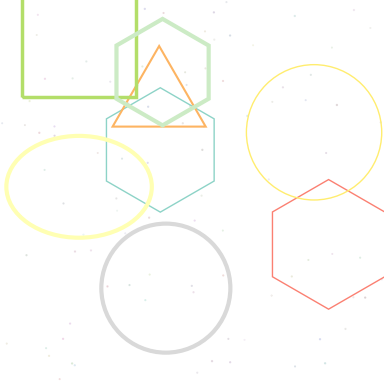[{"shape": "hexagon", "thickness": 1, "radius": 0.81, "center": [0.416, 0.611]}, {"shape": "oval", "thickness": 3, "radius": 0.94, "center": [0.205, 0.515]}, {"shape": "hexagon", "thickness": 1, "radius": 0.84, "center": [0.853, 0.365]}, {"shape": "triangle", "thickness": 1.5, "radius": 0.7, "center": [0.413, 0.741]}, {"shape": "square", "thickness": 2.5, "radius": 0.75, "center": [0.205, 0.896]}, {"shape": "circle", "thickness": 3, "radius": 0.84, "center": [0.431, 0.252]}, {"shape": "hexagon", "thickness": 3, "radius": 0.69, "center": [0.422, 0.813]}, {"shape": "circle", "thickness": 1, "radius": 0.88, "center": [0.816, 0.656]}]